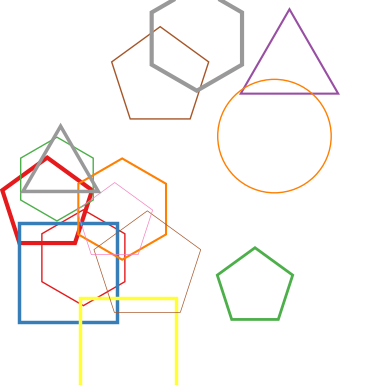[{"shape": "pentagon", "thickness": 3, "radius": 0.61, "center": [0.123, 0.468]}, {"shape": "hexagon", "thickness": 1, "radius": 0.62, "center": [0.217, 0.331]}, {"shape": "square", "thickness": 2.5, "radius": 0.64, "center": [0.176, 0.292]}, {"shape": "pentagon", "thickness": 2, "radius": 0.51, "center": [0.662, 0.254]}, {"shape": "hexagon", "thickness": 1, "radius": 0.54, "center": [0.148, 0.535]}, {"shape": "triangle", "thickness": 1.5, "radius": 0.73, "center": [0.752, 0.83]}, {"shape": "hexagon", "thickness": 1.5, "radius": 0.66, "center": [0.317, 0.457]}, {"shape": "circle", "thickness": 1, "radius": 0.74, "center": [0.713, 0.647]}, {"shape": "square", "thickness": 2.5, "radius": 0.62, "center": [0.332, 0.102]}, {"shape": "pentagon", "thickness": 1, "radius": 0.66, "center": [0.416, 0.798]}, {"shape": "pentagon", "thickness": 0.5, "radius": 0.73, "center": [0.383, 0.307]}, {"shape": "pentagon", "thickness": 0.5, "radius": 0.52, "center": [0.298, 0.422]}, {"shape": "hexagon", "thickness": 3, "radius": 0.68, "center": [0.511, 0.9]}, {"shape": "triangle", "thickness": 2.5, "radius": 0.57, "center": [0.157, 0.559]}]